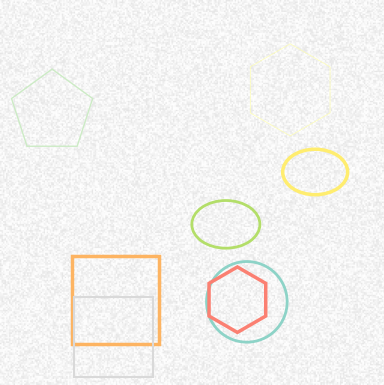[{"shape": "circle", "thickness": 2, "radius": 0.52, "center": [0.641, 0.216]}, {"shape": "hexagon", "thickness": 0.5, "radius": 0.6, "center": [0.754, 0.767]}, {"shape": "hexagon", "thickness": 2.5, "radius": 0.42, "center": [0.617, 0.222]}, {"shape": "square", "thickness": 2.5, "radius": 0.57, "center": [0.299, 0.221]}, {"shape": "oval", "thickness": 2, "radius": 0.44, "center": [0.587, 0.417]}, {"shape": "square", "thickness": 1.5, "radius": 0.52, "center": [0.295, 0.124]}, {"shape": "pentagon", "thickness": 1, "radius": 0.55, "center": [0.135, 0.71]}, {"shape": "oval", "thickness": 2.5, "radius": 0.42, "center": [0.819, 0.553]}]